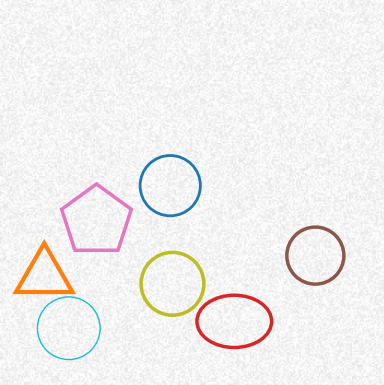[{"shape": "circle", "thickness": 2, "radius": 0.39, "center": [0.442, 0.518]}, {"shape": "triangle", "thickness": 3, "radius": 0.42, "center": [0.115, 0.284]}, {"shape": "oval", "thickness": 2.5, "radius": 0.49, "center": [0.609, 0.165]}, {"shape": "circle", "thickness": 2.5, "radius": 0.37, "center": [0.819, 0.336]}, {"shape": "pentagon", "thickness": 2.5, "radius": 0.48, "center": [0.251, 0.427]}, {"shape": "circle", "thickness": 2.5, "radius": 0.41, "center": [0.448, 0.263]}, {"shape": "circle", "thickness": 1, "radius": 0.41, "center": [0.179, 0.147]}]